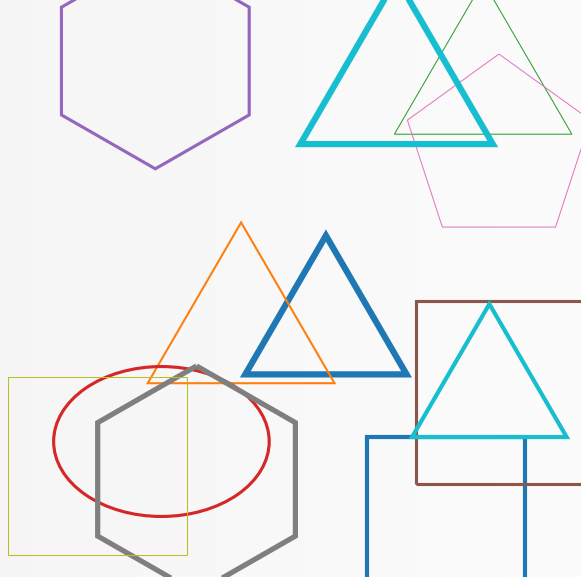[{"shape": "square", "thickness": 2, "radius": 0.68, "center": [0.767, 0.107]}, {"shape": "triangle", "thickness": 3, "radius": 0.8, "center": [0.561, 0.431]}, {"shape": "triangle", "thickness": 1, "radius": 0.93, "center": [0.415, 0.428]}, {"shape": "triangle", "thickness": 0.5, "radius": 0.88, "center": [0.831, 0.855]}, {"shape": "oval", "thickness": 1.5, "radius": 0.93, "center": [0.278, 0.235]}, {"shape": "hexagon", "thickness": 1.5, "radius": 0.93, "center": [0.267, 0.893]}, {"shape": "square", "thickness": 1.5, "radius": 0.79, "center": [0.874, 0.319]}, {"shape": "pentagon", "thickness": 0.5, "radius": 0.83, "center": [0.858, 0.74]}, {"shape": "hexagon", "thickness": 2.5, "radius": 0.98, "center": [0.338, 0.169]}, {"shape": "square", "thickness": 0.5, "radius": 0.77, "center": [0.168, 0.193]}, {"shape": "triangle", "thickness": 3, "radius": 0.96, "center": [0.682, 0.845]}, {"shape": "triangle", "thickness": 2, "radius": 0.77, "center": [0.842, 0.319]}]